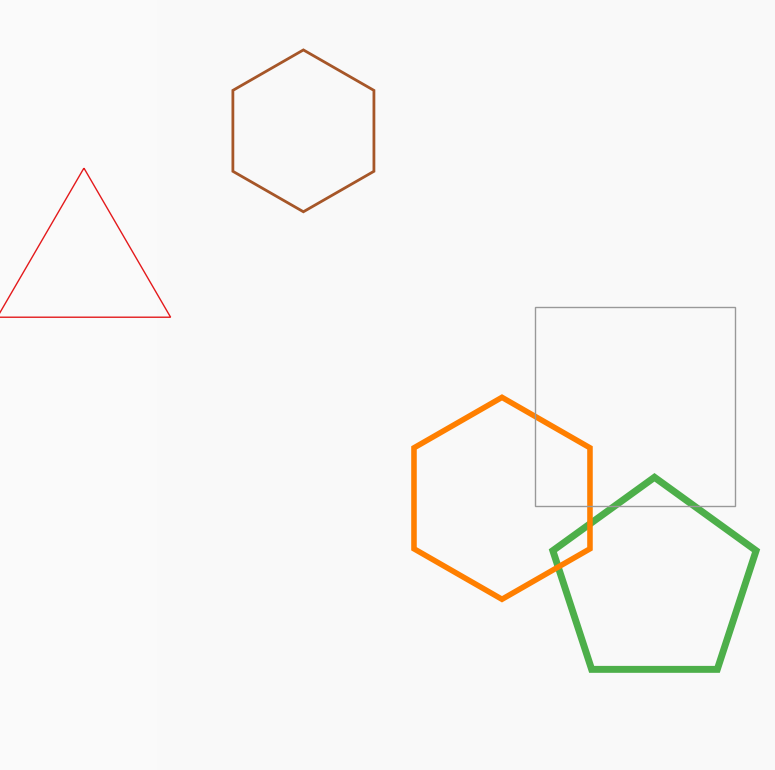[{"shape": "triangle", "thickness": 0.5, "radius": 0.65, "center": [0.108, 0.653]}, {"shape": "pentagon", "thickness": 2.5, "radius": 0.69, "center": [0.844, 0.242]}, {"shape": "hexagon", "thickness": 2, "radius": 0.66, "center": [0.648, 0.353]}, {"shape": "hexagon", "thickness": 1, "radius": 0.53, "center": [0.391, 0.83]}, {"shape": "square", "thickness": 0.5, "radius": 0.65, "center": [0.819, 0.473]}]